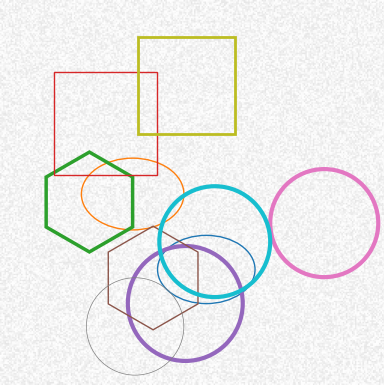[{"shape": "oval", "thickness": 1, "radius": 0.63, "center": [0.536, 0.3]}, {"shape": "oval", "thickness": 1, "radius": 0.67, "center": [0.345, 0.496]}, {"shape": "hexagon", "thickness": 2.5, "radius": 0.65, "center": [0.232, 0.475]}, {"shape": "square", "thickness": 1, "radius": 0.67, "center": [0.274, 0.679]}, {"shape": "circle", "thickness": 3, "radius": 0.75, "center": [0.481, 0.212]}, {"shape": "hexagon", "thickness": 1, "radius": 0.67, "center": [0.398, 0.278]}, {"shape": "circle", "thickness": 3, "radius": 0.7, "center": [0.842, 0.42]}, {"shape": "circle", "thickness": 0.5, "radius": 0.63, "center": [0.351, 0.152]}, {"shape": "square", "thickness": 2, "radius": 0.63, "center": [0.484, 0.777]}, {"shape": "circle", "thickness": 3, "radius": 0.72, "center": [0.558, 0.372]}]